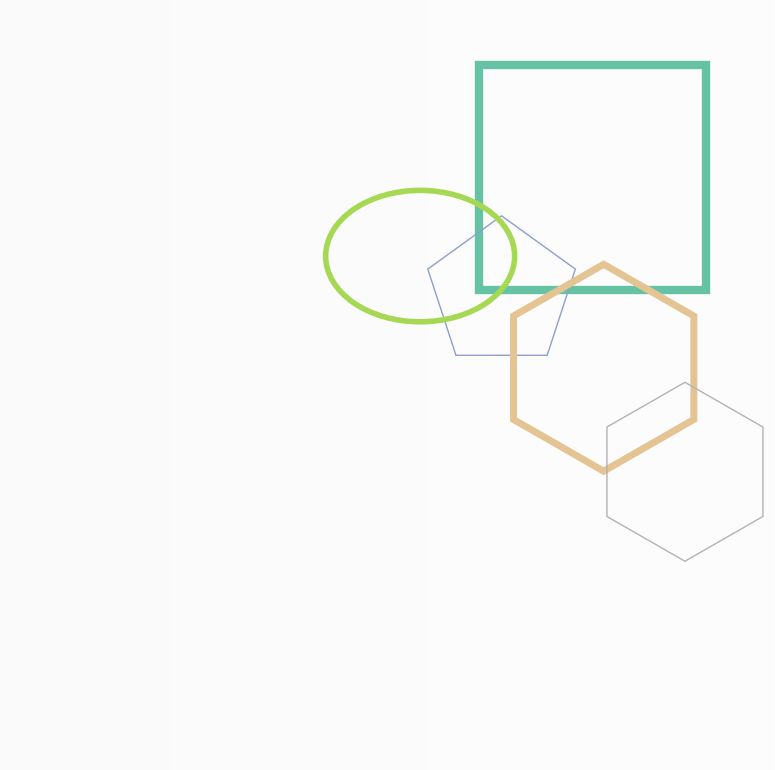[{"shape": "square", "thickness": 3, "radius": 0.73, "center": [0.765, 0.77]}, {"shape": "pentagon", "thickness": 0.5, "radius": 0.5, "center": [0.647, 0.62]}, {"shape": "oval", "thickness": 2, "radius": 0.61, "center": [0.542, 0.667]}, {"shape": "hexagon", "thickness": 2.5, "radius": 0.67, "center": [0.779, 0.522]}, {"shape": "hexagon", "thickness": 0.5, "radius": 0.58, "center": [0.884, 0.387]}]